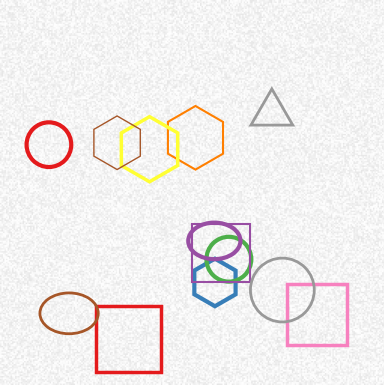[{"shape": "square", "thickness": 2.5, "radius": 0.43, "center": [0.334, 0.119]}, {"shape": "circle", "thickness": 3, "radius": 0.29, "center": [0.127, 0.624]}, {"shape": "hexagon", "thickness": 3, "radius": 0.31, "center": [0.558, 0.266]}, {"shape": "circle", "thickness": 3, "radius": 0.29, "center": [0.594, 0.327]}, {"shape": "oval", "thickness": 3, "radius": 0.34, "center": [0.557, 0.374]}, {"shape": "square", "thickness": 1.5, "radius": 0.38, "center": [0.575, 0.343]}, {"shape": "hexagon", "thickness": 1.5, "radius": 0.41, "center": [0.508, 0.642]}, {"shape": "hexagon", "thickness": 2.5, "radius": 0.42, "center": [0.388, 0.612]}, {"shape": "hexagon", "thickness": 1, "radius": 0.35, "center": [0.304, 0.629]}, {"shape": "oval", "thickness": 2, "radius": 0.38, "center": [0.179, 0.186]}, {"shape": "square", "thickness": 2.5, "radius": 0.39, "center": [0.823, 0.184]}, {"shape": "circle", "thickness": 2, "radius": 0.41, "center": [0.733, 0.247]}, {"shape": "triangle", "thickness": 2, "radius": 0.31, "center": [0.706, 0.706]}]